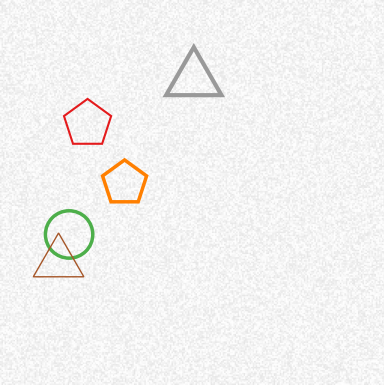[{"shape": "pentagon", "thickness": 1.5, "radius": 0.32, "center": [0.227, 0.679]}, {"shape": "circle", "thickness": 2.5, "radius": 0.31, "center": [0.179, 0.391]}, {"shape": "pentagon", "thickness": 2.5, "radius": 0.3, "center": [0.324, 0.524]}, {"shape": "triangle", "thickness": 1, "radius": 0.38, "center": [0.152, 0.319]}, {"shape": "triangle", "thickness": 3, "radius": 0.42, "center": [0.503, 0.794]}]